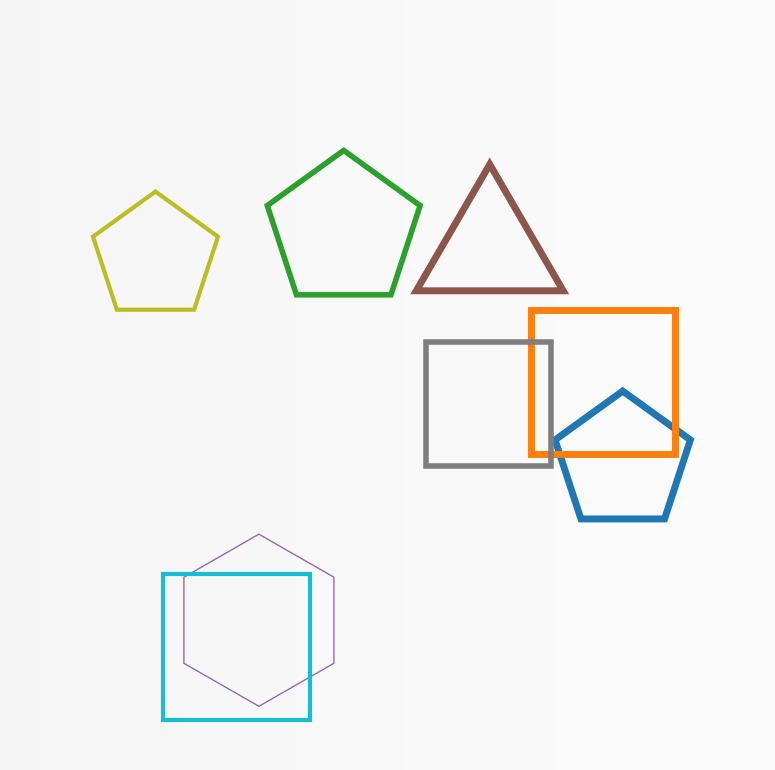[{"shape": "pentagon", "thickness": 2.5, "radius": 0.46, "center": [0.804, 0.4]}, {"shape": "square", "thickness": 2.5, "radius": 0.47, "center": [0.778, 0.504]}, {"shape": "pentagon", "thickness": 2, "radius": 0.52, "center": [0.443, 0.701]}, {"shape": "hexagon", "thickness": 0.5, "radius": 0.56, "center": [0.334, 0.195]}, {"shape": "triangle", "thickness": 2.5, "radius": 0.55, "center": [0.632, 0.677]}, {"shape": "square", "thickness": 2, "radius": 0.4, "center": [0.631, 0.476]}, {"shape": "pentagon", "thickness": 1.5, "radius": 0.42, "center": [0.201, 0.666]}, {"shape": "square", "thickness": 1.5, "radius": 0.47, "center": [0.305, 0.159]}]